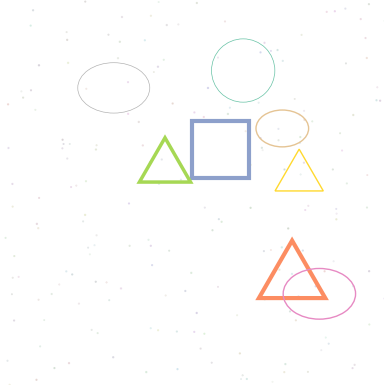[{"shape": "circle", "thickness": 0.5, "radius": 0.41, "center": [0.632, 0.817]}, {"shape": "triangle", "thickness": 3, "radius": 0.5, "center": [0.759, 0.276]}, {"shape": "square", "thickness": 3, "radius": 0.36, "center": [0.573, 0.612]}, {"shape": "oval", "thickness": 1, "radius": 0.47, "center": [0.83, 0.237]}, {"shape": "triangle", "thickness": 2.5, "radius": 0.38, "center": [0.429, 0.565]}, {"shape": "triangle", "thickness": 1, "radius": 0.36, "center": [0.777, 0.54]}, {"shape": "oval", "thickness": 1, "radius": 0.34, "center": [0.733, 0.666]}, {"shape": "oval", "thickness": 0.5, "radius": 0.47, "center": [0.295, 0.772]}]